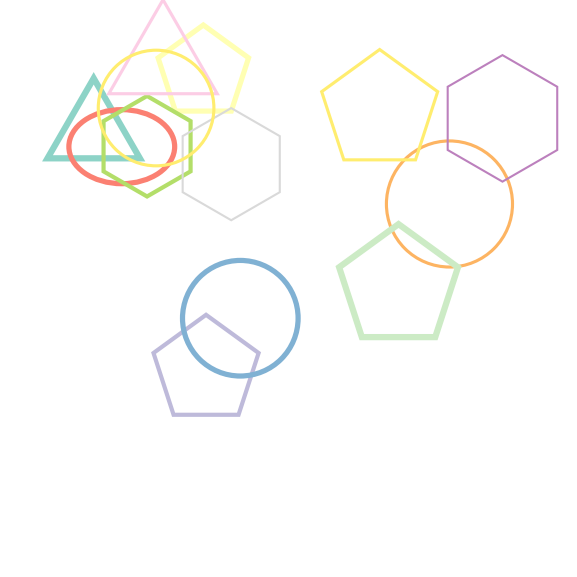[{"shape": "triangle", "thickness": 3, "radius": 0.46, "center": [0.162, 0.771]}, {"shape": "pentagon", "thickness": 2.5, "radius": 0.41, "center": [0.352, 0.873]}, {"shape": "pentagon", "thickness": 2, "radius": 0.48, "center": [0.357, 0.358]}, {"shape": "oval", "thickness": 2.5, "radius": 0.46, "center": [0.211, 0.745]}, {"shape": "circle", "thickness": 2.5, "radius": 0.5, "center": [0.416, 0.448]}, {"shape": "circle", "thickness": 1.5, "radius": 0.55, "center": [0.778, 0.646]}, {"shape": "hexagon", "thickness": 2, "radius": 0.44, "center": [0.255, 0.746]}, {"shape": "triangle", "thickness": 1.5, "radius": 0.54, "center": [0.282, 0.891]}, {"shape": "hexagon", "thickness": 1, "radius": 0.49, "center": [0.4, 0.715]}, {"shape": "hexagon", "thickness": 1, "radius": 0.55, "center": [0.87, 0.794]}, {"shape": "pentagon", "thickness": 3, "radius": 0.54, "center": [0.69, 0.503]}, {"shape": "circle", "thickness": 1.5, "radius": 0.5, "center": [0.27, 0.812]}, {"shape": "pentagon", "thickness": 1.5, "radius": 0.53, "center": [0.657, 0.808]}]